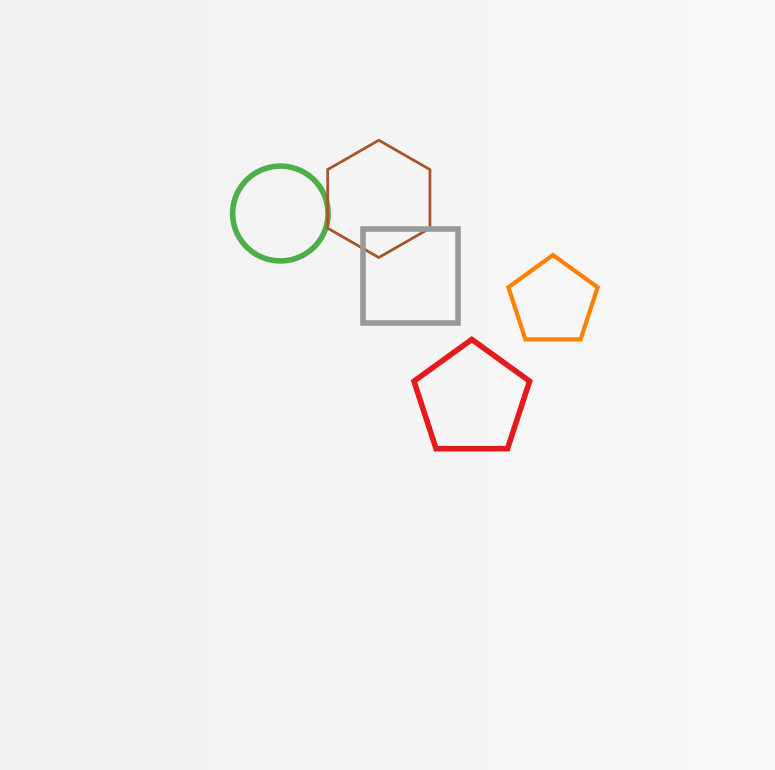[{"shape": "pentagon", "thickness": 2, "radius": 0.39, "center": [0.609, 0.481]}, {"shape": "circle", "thickness": 2, "radius": 0.31, "center": [0.362, 0.723]}, {"shape": "pentagon", "thickness": 1.5, "radius": 0.3, "center": [0.714, 0.608]}, {"shape": "hexagon", "thickness": 1, "radius": 0.38, "center": [0.489, 0.742]}, {"shape": "square", "thickness": 2, "radius": 0.31, "center": [0.53, 0.642]}]